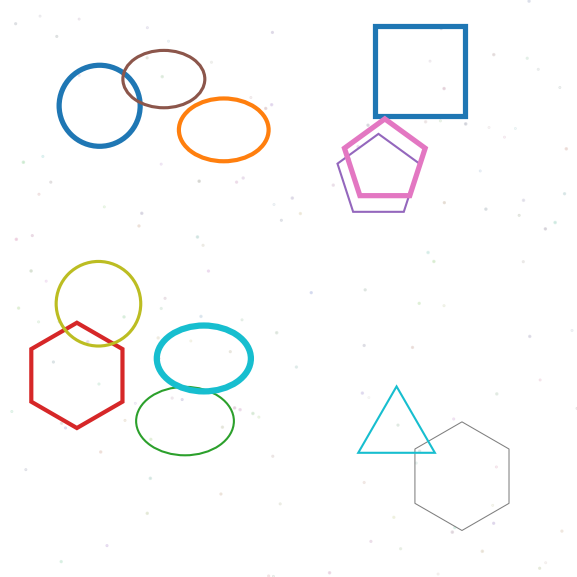[{"shape": "square", "thickness": 2.5, "radius": 0.39, "center": [0.727, 0.876]}, {"shape": "circle", "thickness": 2.5, "radius": 0.35, "center": [0.173, 0.816]}, {"shape": "oval", "thickness": 2, "radius": 0.39, "center": [0.387, 0.774]}, {"shape": "oval", "thickness": 1, "radius": 0.42, "center": [0.32, 0.27]}, {"shape": "hexagon", "thickness": 2, "radius": 0.46, "center": [0.133, 0.349]}, {"shape": "pentagon", "thickness": 1, "radius": 0.37, "center": [0.655, 0.693]}, {"shape": "oval", "thickness": 1.5, "radius": 0.35, "center": [0.284, 0.862]}, {"shape": "pentagon", "thickness": 2.5, "radius": 0.37, "center": [0.666, 0.72]}, {"shape": "hexagon", "thickness": 0.5, "radius": 0.47, "center": [0.8, 0.175]}, {"shape": "circle", "thickness": 1.5, "radius": 0.37, "center": [0.17, 0.473]}, {"shape": "oval", "thickness": 3, "radius": 0.41, "center": [0.353, 0.378]}, {"shape": "triangle", "thickness": 1, "radius": 0.38, "center": [0.687, 0.253]}]